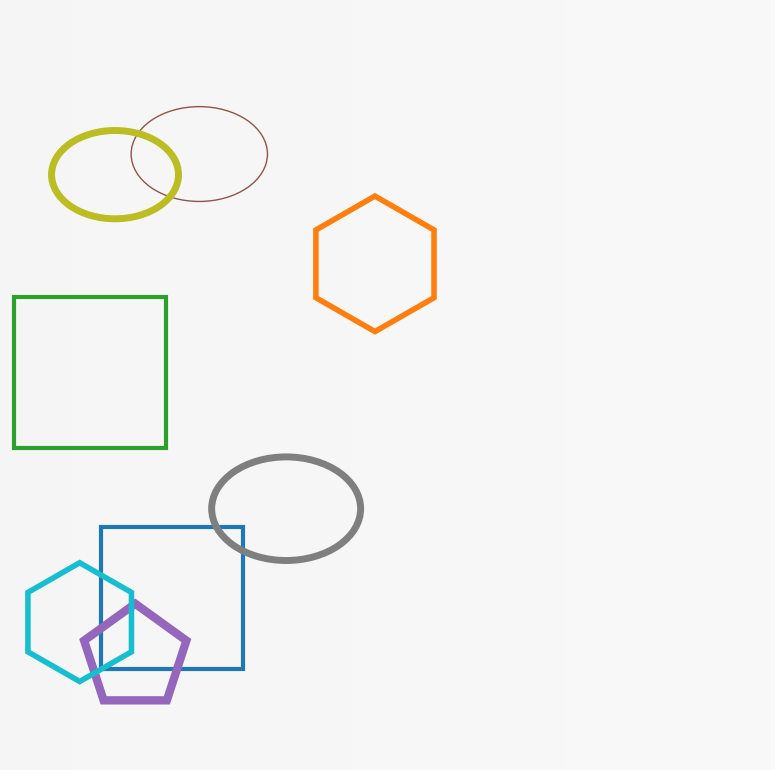[{"shape": "square", "thickness": 1.5, "radius": 0.46, "center": [0.222, 0.224]}, {"shape": "hexagon", "thickness": 2, "radius": 0.44, "center": [0.484, 0.657]}, {"shape": "square", "thickness": 1.5, "radius": 0.49, "center": [0.116, 0.516]}, {"shape": "pentagon", "thickness": 3, "radius": 0.35, "center": [0.174, 0.147]}, {"shape": "oval", "thickness": 0.5, "radius": 0.44, "center": [0.257, 0.8]}, {"shape": "oval", "thickness": 2.5, "radius": 0.48, "center": [0.369, 0.339]}, {"shape": "oval", "thickness": 2.5, "radius": 0.41, "center": [0.148, 0.773]}, {"shape": "hexagon", "thickness": 2, "radius": 0.39, "center": [0.103, 0.192]}]